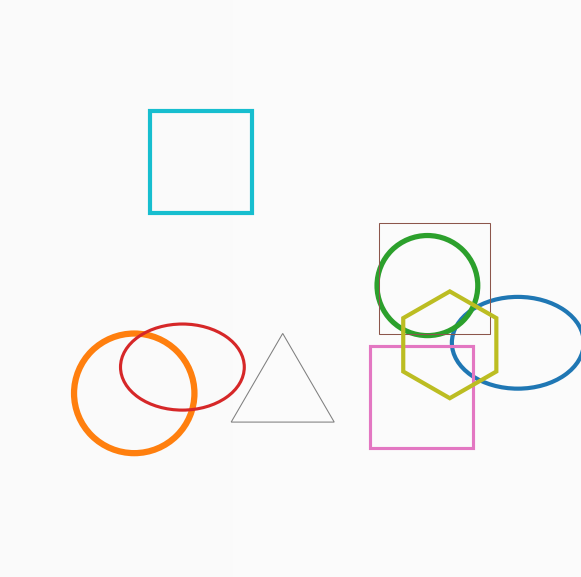[{"shape": "oval", "thickness": 2, "radius": 0.57, "center": [0.891, 0.406]}, {"shape": "circle", "thickness": 3, "radius": 0.52, "center": [0.231, 0.318]}, {"shape": "circle", "thickness": 2.5, "radius": 0.43, "center": [0.735, 0.505]}, {"shape": "oval", "thickness": 1.5, "radius": 0.53, "center": [0.314, 0.364]}, {"shape": "square", "thickness": 0.5, "radius": 0.48, "center": [0.748, 0.517]}, {"shape": "square", "thickness": 1.5, "radius": 0.44, "center": [0.725, 0.311]}, {"shape": "triangle", "thickness": 0.5, "radius": 0.51, "center": [0.486, 0.319]}, {"shape": "hexagon", "thickness": 2, "radius": 0.46, "center": [0.774, 0.402]}, {"shape": "square", "thickness": 2, "radius": 0.44, "center": [0.346, 0.719]}]